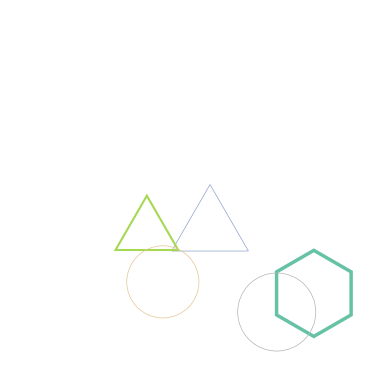[{"shape": "hexagon", "thickness": 2.5, "radius": 0.56, "center": [0.815, 0.238]}, {"shape": "triangle", "thickness": 0.5, "radius": 0.58, "center": [0.546, 0.406]}, {"shape": "triangle", "thickness": 1.5, "radius": 0.47, "center": [0.381, 0.398]}, {"shape": "circle", "thickness": 0.5, "radius": 0.47, "center": [0.423, 0.268]}, {"shape": "circle", "thickness": 0.5, "radius": 0.51, "center": [0.719, 0.19]}]